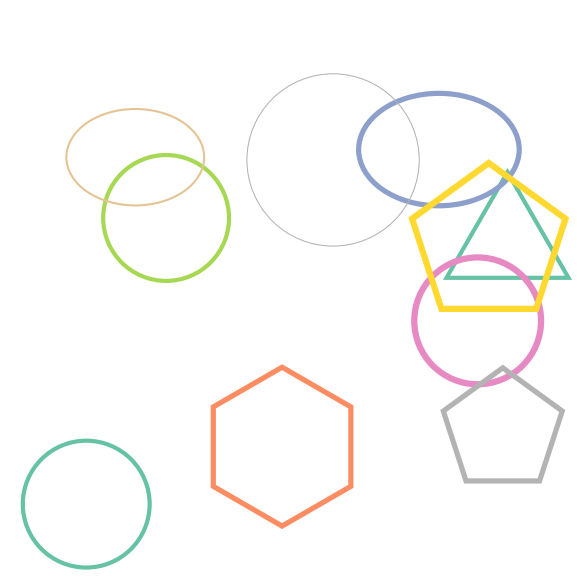[{"shape": "triangle", "thickness": 2, "radius": 0.61, "center": [0.879, 0.579]}, {"shape": "circle", "thickness": 2, "radius": 0.55, "center": [0.149, 0.126]}, {"shape": "hexagon", "thickness": 2.5, "radius": 0.69, "center": [0.488, 0.226]}, {"shape": "oval", "thickness": 2.5, "radius": 0.7, "center": [0.76, 0.74]}, {"shape": "circle", "thickness": 3, "radius": 0.55, "center": [0.827, 0.444]}, {"shape": "circle", "thickness": 2, "radius": 0.54, "center": [0.288, 0.622]}, {"shape": "pentagon", "thickness": 3, "radius": 0.7, "center": [0.846, 0.577]}, {"shape": "oval", "thickness": 1, "radius": 0.6, "center": [0.234, 0.727]}, {"shape": "circle", "thickness": 0.5, "radius": 0.75, "center": [0.577, 0.722]}, {"shape": "pentagon", "thickness": 2.5, "radius": 0.54, "center": [0.871, 0.254]}]